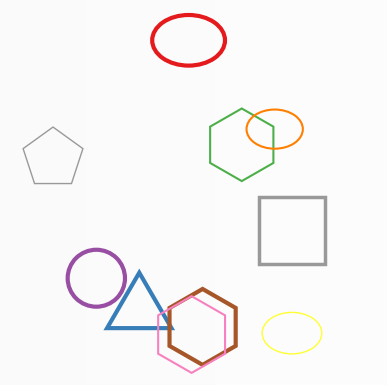[{"shape": "oval", "thickness": 3, "radius": 0.47, "center": [0.487, 0.895]}, {"shape": "triangle", "thickness": 3, "radius": 0.48, "center": [0.359, 0.196]}, {"shape": "hexagon", "thickness": 1.5, "radius": 0.47, "center": [0.624, 0.624]}, {"shape": "circle", "thickness": 3, "radius": 0.37, "center": [0.249, 0.277]}, {"shape": "oval", "thickness": 1.5, "radius": 0.36, "center": [0.709, 0.665]}, {"shape": "oval", "thickness": 1, "radius": 0.38, "center": [0.753, 0.135]}, {"shape": "hexagon", "thickness": 3, "radius": 0.49, "center": [0.523, 0.151]}, {"shape": "hexagon", "thickness": 1.5, "radius": 0.5, "center": [0.494, 0.131]}, {"shape": "pentagon", "thickness": 1, "radius": 0.41, "center": [0.137, 0.589]}, {"shape": "square", "thickness": 2.5, "radius": 0.43, "center": [0.754, 0.401]}]